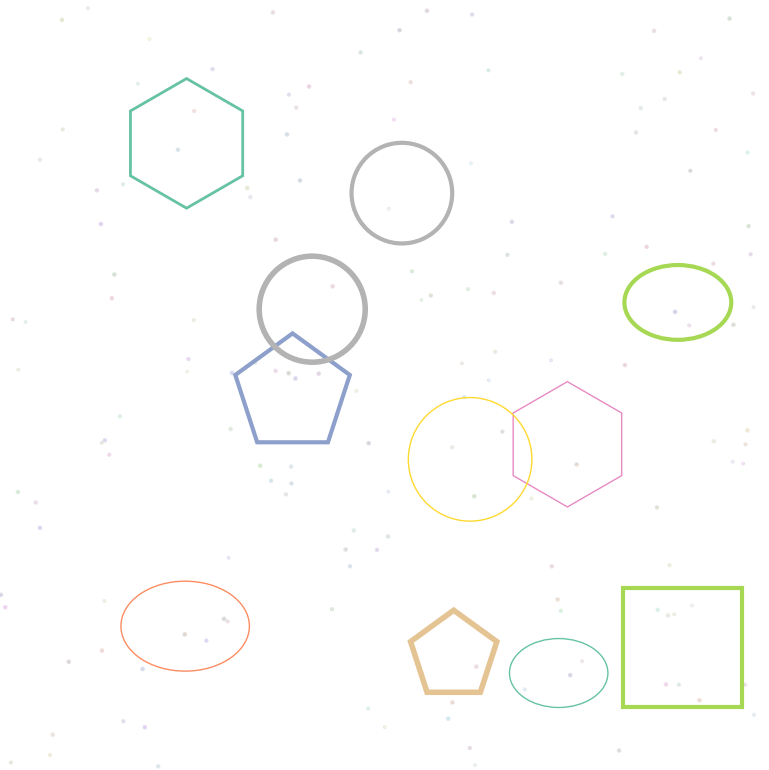[{"shape": "oval", "thickness": 0.5, "radius": 0.32, "center": [0.726, 0.126]}, {"shape": "hexagon", "thickness": 1, "radius": 0.42, "center": [0.242, 0.814]}, {"shape": "oval", "thickness": 0.5, "radius": 0.42, "center": [0.24, 0.187]}, {"shape": "pentagon", "thickness": 1.5, "radius": 0.39, "center": [0.38, 0.489]}, {"shape": "hexagon", "thickness": 0.5, "radius": 0.41, "center": [0.737, 0.423]}, {"shape": "square", "thickness": 1.5, "radius": 0.39, "center": [0.887, 0.16]}, {"shape": "oval", "thickness": 1.5, "radius": 0.35, "center": [0.88, 0.607]}, {"shape": "circle", "thickness": 0.5, "radius": 0.4, "center": [0.611, 0.403]}, {"shape": "pentagon", "thickness": 2, "radius": 0.29, "center": [0.589, 0.149]}, {"shape": "circle", "thickness": 1.5, "radius": 0.33, "center": [0.522, 0.749]}, {"shape": "circle", "thickness": 2, "radius": 0.34, "center": [0.405, 0.598]}]